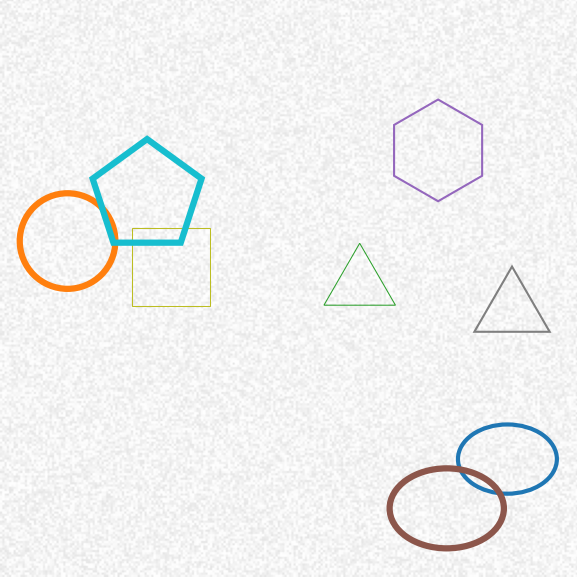[{"shape": "oval", "thickness": 2, "radius": 0.43, "center": [0.879, 0.204]}, {"shape": "circle", "thickness": 3, "radius": 0.41, "center": [0.117, 0.582]}, {"shape": "triangle", "thickness": 0.5, "radius": 0.36, "center": [0.623, 0.506]}, {"shape": "hexagon", "thickness": 1, "radius": 0.44, "center": [0.759, 0.739]}, {"shape": "oval", "thickness": 3, "radius": 0.49, "center": [0.774, 0.119]}, {"shape": "triangle", "thickness": 1, "radius": 0.38, "center": [0.887, 0.462]}, {"shape": "square", "thickness": 0.5, "radius": 0.34, "center": [0.296, 0.537]}, {"shape": "pentagon", "thickness": 3, "radius": 0.5, "center": [0.255, 0.659]}]